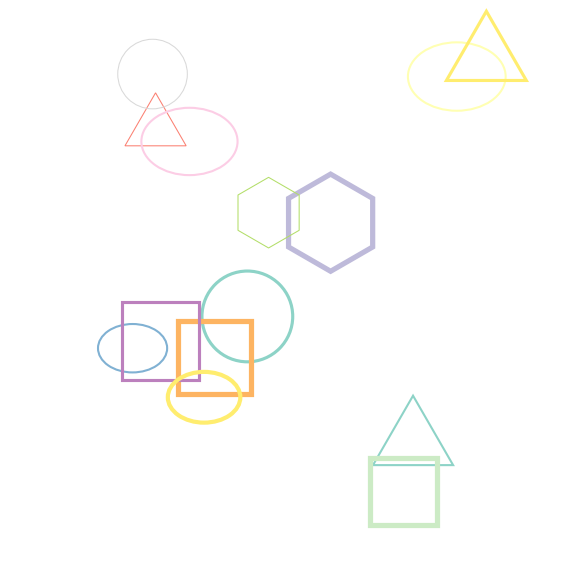[{"shape": "circle", "thickness": 1.5, "radius": 0.39, "center": [0.428, 0.451]}, {"shape": "triangle", "thickness": 1, "radius": 0.4, "center": [0.715, 0.234]}, {"shape": "oval", "thickness": 1, "radius": 0.42, "center": [0.791, 0.867]}, {"shape": "hexagon", "thickness": 2.5, "radius": 0.42, "center": [0.572, 0.614]}, {"shape": "triangle", "thickness": 0.5, "radius": 0.31, "center": [0.269, 0.777]}, {"shape": "oval", "thickness": 1, "radius": 0.3, "center": [0.23, 0.396]}, {"shape": "square", "thickness": 2.5, "radius": 0.32, "center": [0.371, 0.38]}, {"shape": "hexagon", "thickness": 0.5, "radius": 0.31, "center": [0.465, 0.631]}, {"shape": "oval", "thickness": 1, "radius": 0.42, "center": [0.328, 0.754]}, {"shape": "circle", "thickness": 0.5, "radius": 0.3, "center": [0.264, 0.871]}, {"shape": "square", "thickness": 1.5, "radius": 0.34, "center": [0.278, 0.409]}, {"shape": "square", "thickness": 2.5, "radius": 0.29, "center": [0.699, 0.148]}, {"shape": "triangle", "thickness": 1.5, "radius": 0.4, "center": [0.842, 0.9]}, {"shape": "oval", "thickness": 2, "radius": 0.31, "center": [0.353, 0.311]}]